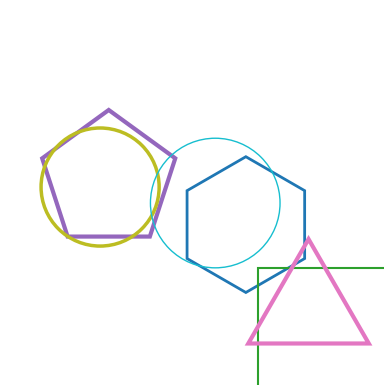[{"shape": "hexagon", "thickness": 2, "radius": 0.88, "center": [0.639, 0.417]}, {"shape": "square", "thickness": 1.5, "radius": 0.93, "center": [0.856, 0.116]}, {"shape": "pentagon", "thickness": 3, "radius": 0.91, "center": [0.282, 0.533]}, {"shape": "triangle", "thickness": 3, "radius": 0.9, "center": [0.801, 0.198]}, {"shape": "circle", "thickness": 2.5, "radius": 0.77, "center": [0.26, 0.514]}, {"shape": "circle", "thickness": 1, "radius": 0.84, "center": [0.559, 0.473]}]